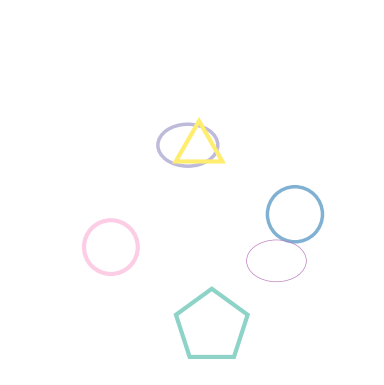[{"shape": "pentagon", "thickness": 3, "radius": 0.49, "center": [0.55, 0.152]}, {"shape": "oval", "thickness": 2.5, "radius": 0.39, "center": [0.488, 0.623]}, {"shape": "circle", "thickness": 2.5, "radius": 0.36, "center": [0.766, 0.443]}, {"shape": "circle", "thickness": 3, "radius": 0.35, "center": [0.288, 0.358]}, {"shape": "oval", "thickness": 0.5, "radius": 0.39, "center": [0.718, 0.322]}, {"shape": "triangle", "thickness": 3, "radius": 0.35, "center": [0.517, 0.616]}]